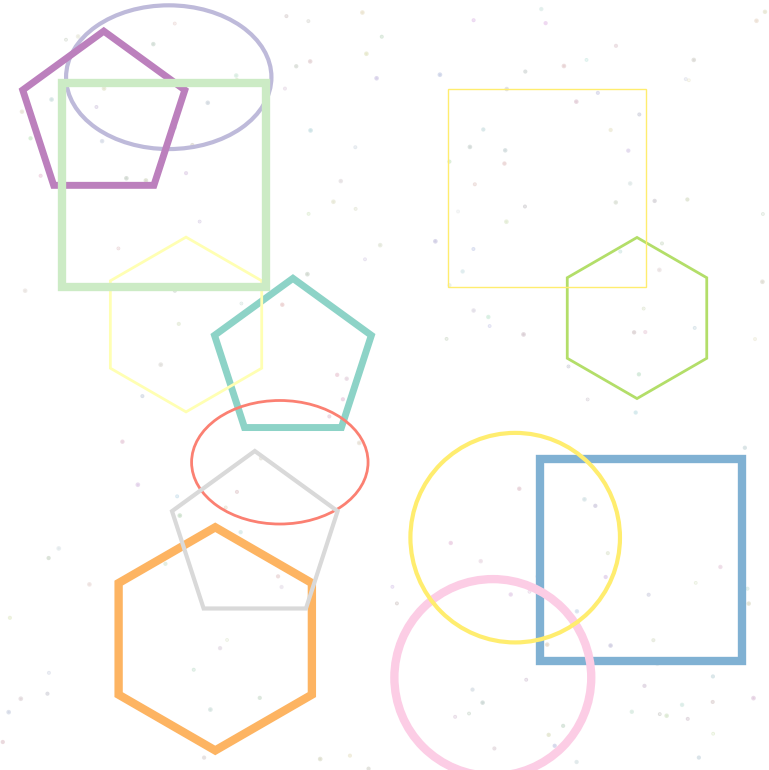[{"shape": "pentagon", "thickness": 2.5, "radius": 0.54, "center": [0.38, 0.531]}, {"shape": "hexagon", "thickness": 1, "radius": 0.57, "center": [0.242, 0.579]}, {"shape": "oval", "thickness": 1.5, "radius": 0.67, "center": [0.219, 0.9]}, {"shape": "oval", "thickness": 1, "radius": 0.57, "center": [0.363, 0.4]}, {"shape": "square", "thickness": 3, "radius": 0.66, "center": [0.832, 0.273]}, {"shape": "hexagon", "thickness": 3, "radius": 0.72, "center": [0.28, 0.17]}, {"shape": "hexagon", "thickness": 1, "radius": 0.52, "center": [0.827, 0.587]}, {"shape": "circle", "thickness": 3, "radius": 0.64, "center": [0.64, 0.12]}, {"shape": "pentagon", "thickness": 1.5, "radius": 0.57, "center": [0.331, 0.301]}, {"shape": "pentagon", "thickness": 2.5, "radius": 0.55, "center": [0.135, 0.849]}, {"shape": "square", "thickness": 3, "radius": 0.66, "center": [0.213, 0.76]}, {"shape": "circle", "thickness": 1.5, "radius": 0.68, "center": [0.669, 0.302]}, {"shape": "square", "thickness": 0.5, "radius": 0.64, "center": [0.71, 0.756]}]